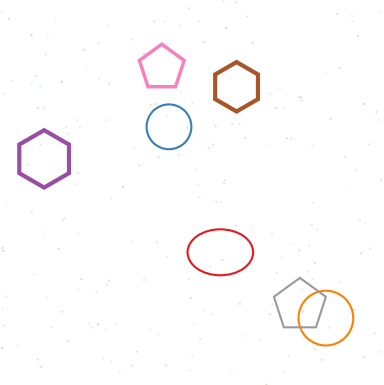[{"shape": "oval", "thickness": 1.5, "radius": 0.43, "center": [0.572, 0.345]}, {"shape": "circle", "thickness": 1.5, "radius": 0.29, "center": [0.439, 0.671]}, {"shape": "hexagon", "thickness": 3, "radius": 0.37, "center": [0.115, 0.587]}, {"shape": "circle", "thickness": 1.5, "radius": 0.36, "center": [0.846, 0.174]}, {"shape": "hexagon", "thickness": 3, "radius": 0.32, "center": [0.614, 0.775]}, {"shape": "pentagon", "thickness": 2.5, "radius": 0.31, "center": [0.42, 0.824]}, {"shape": "pentagon", "thickness": 1.5, "radius": 0.35, "center": [0.779, 0.207]}]